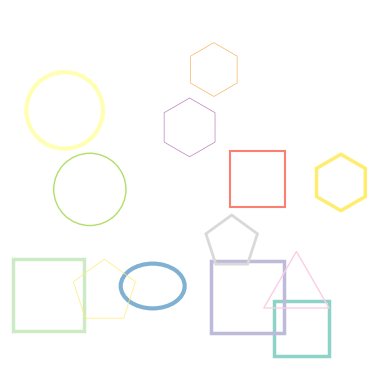[{"shape": "square", "thickness": 2.5, "radius": 0.36, "center": [0.784, 0.146]}, {"shape": "circle", "thickness": 3, "radius": 0.5, "center": [0.168, 0.713]}, {"shape": "square", "thickness": 2.5, "radius": 0.47, "center": [0.643, 0.228]}, {"shape": "square", "thickness": 1.5, "radius": 0.36, "center": [0.669, 0.535]}, {"shape": "oval", "thickness": 3, "radius": 0.42, "center": [0.397, 0.257]}, {"shape": "hexagon", "thickness": 0.5, "radius": 0.35, "center": [0.555, 0.819]}, {"shape": "circle", "thickness": 1, "radius": 0.47, "center": [0.233, 0.508]}, {"shape": "triangle", "thickness": 1, "radius": 0.49, "center": [0.77, 0.249]}, {"shape": "pentagon", "thickness": 2, "radius": 0.35, "center": [0.602, 0.371]}, {"shape": "hexagon", "thickness": 0.5, "radius": 0.38, "center": [0.492, 0.669]}, {"shape": "square", "thickness": 2.5, "radius": 0.46, "center": [0.126, 0.233]}, {"shape": "pentagon", "thickness": 0.5, "radius": 0.42, "center": [0.271, 0.242]}, {"shape": "hexagon", "thickness": 2.5, "radius": 0.37, "center": [0.885, 0.526]}]